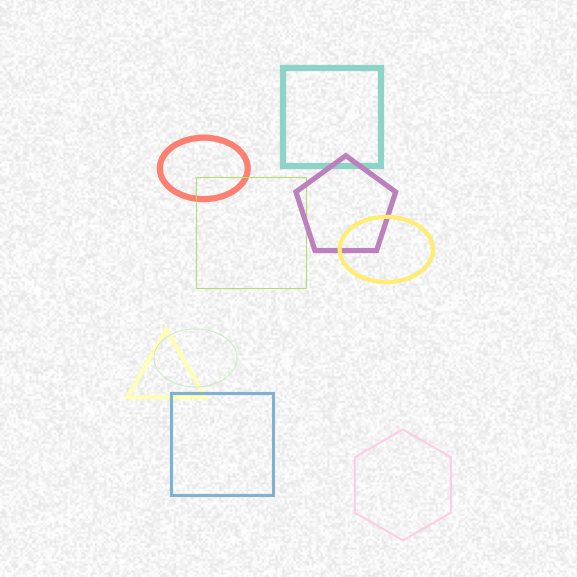[{"shape": "square", "thickness": 3, "radius": 0.43, "center": [0.575, 0.797]}, {"shape": "triangle", "thickness": 2, "radius": 0.39, "center": [0.288, 0.35]}, {"shape": "oval", "thickness": 3, "radius": 0.38, "center": [0.353, 0.708]}, {"shape": "square", "thickness": 1.5, "radius": 0.44, "center": [0.384, 0.23]}, {"shape": "square", "thickness": 0.5, "radius": 0.48, "center": [0.435, 0.597]}, {"shape": "hexagon", "thickness": 1, "radius": 0.48, "center": [0.698, 0.159]}, {"shape": "pentagon", "thickness": 2.5, "radius": 0.45, "center": [0.599, 0.639]}, {"shape": "oval", "thickness": 0.5, "radius": 0.36, "center": [0.339, 0.379]}, {"shape": "oval", "thickness": 2, "radius": 0.4, "center": [0.669, 0.567]}]